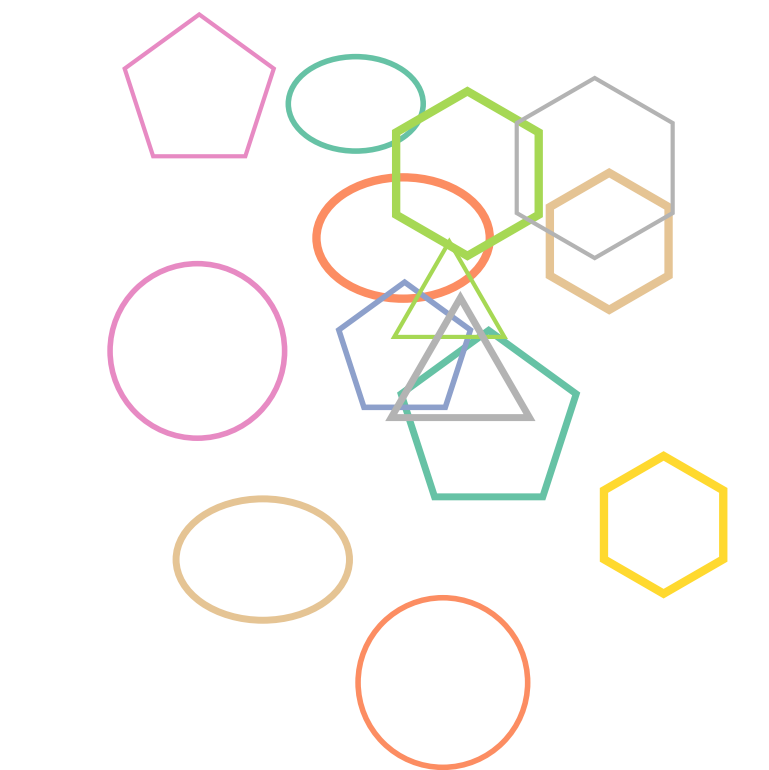[{"shape": "pentagon", "thickness": 2.5, "radius": 0.6, "center": [0.635, 0.451]}, {"shape": "oval", "thickness": 2, "radius": 0.44, "center": [0.462, 0.865]}, {"shape": "oval", "thickness": 3, "radius": 0.56, "center": [0.524, 0.691]}, {"shape": "circle", "thickness": 2, "radius": 0.55, "center": [0.575, 0.114]}, {"shape": "pentagon", "thickness": 2, "radius": 0.45, "center": [0.525, 0.544]}, {"shape": "circle", "thickness": 2, "radius": 0.57, "center": [0.256, 0.544]}, {"shape": "pentagon", "thickness": 1.5, "radius": 0.51, "center": [0.259, 0.879]}, {"shape": "triangle", "thickness": 1.5, "radius": 0.41, "center": [0.584, 0.604]}, {"shape": "hexagon", "thickness": 3, "radius": 0.53, "center": [0.607, 0.775]}, {"shape": "hexagon", "thickness": 3, "radius": 0.45, "center": [0.862, 0.318]}, {"shape": "oval", "thickness": 2.5, "radius": 0.56, "center": [0.341, 0.273]}, {"shape": "hexagon", "thickness": 3, "radius": 0.45, "center": [0.791, 0.687]}, {"shape": "hexagon", "thickness": 1.5, "radius": 0.58, "center": [0.772, 0.782]}, {"shape": "triangle", "thickness": 2.5, "radius": 0.52, "center": [0.598, 0.509]}]